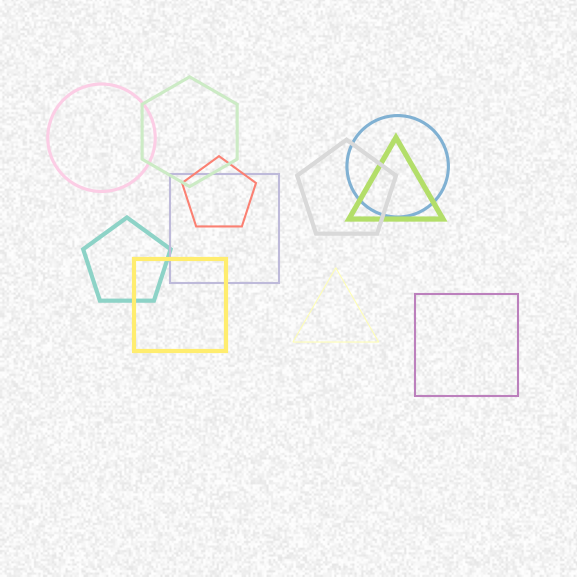[{"shape": "pentagon", "thickness": 2, "radius": 0.4, "center": [0.22, 0.543]}, {"shape": "triangle", "thickness": 0.5, "radius": 0.43, "center": [0.581, 0.45]}, {"shape": "square", "thickness": 1, "radius": 0.47, "center": [0.389, 0.604]}, {"shape": "pentagon", "thickness": 1, "radius": 0.34, "center": [0.379, 0.661]}, {"shape": "circle", "thickness": 1.5, "radius": 0.44, "center": [0.689, 0.711]}, {"shape": "triangle", "thickness": 2.5, "radius": 0.47, "center": [0.686, 0.667]}, {"shape": "circle", "thickness": 1.5, "radius": 0.47, "center": [0.176, 0.761]}, {"shape": "pentagon", "thickness": 2, "radius": 0.45, "center": [0.6, 0.667]}, {"shape": "square", "thickness": 1, "radius": 0.45, "center": [0.808, 0.402]}, {"shape": "hexagon", "thickness": 1.5, "radius": 0.48, "center": [0.328, 0.771]}, {"shape": "square", "thickness": 2, "radius": 0.4, "center": [0.312, 0.472]}]